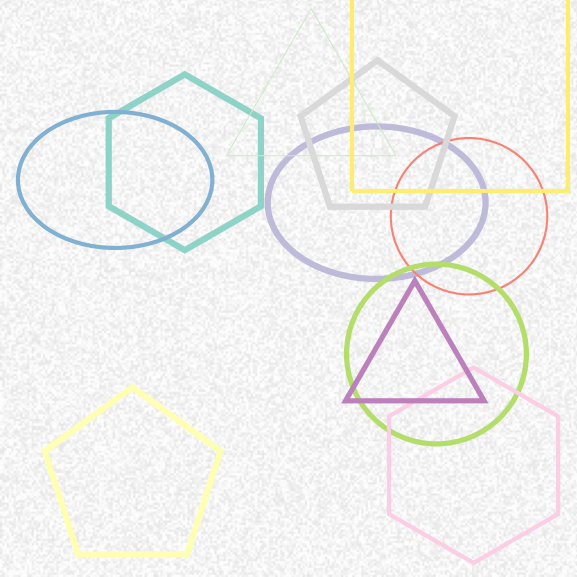[{"shape": "hexagon", "thickness": 3, "radius": 0.76, "center": [0.32, 0.718]}, {"shape": "pentagon", "thickness": 3, "radius": 0.8, "center": [0.23, 0.169]}, {"shape": "oval", "thickness": 3, "radius": 0.94, "center": [0.652, 0.648]}, {"shape": "circle", "thickness": 1, "radius": 0.68, "center": [0.812, 0.625]}, {"shape": "oval", "thickness": 2, "radius": 0.84, "center": [0.199, 0.688]}, {"shape": "circle", "thickness": 2.5, "radius": 0.78, "center": [0.756, 0.386]}, {"shape": "hexagon", "thickness": 2, "radius": 0.85, "center": [0.82, 0.194]}, {"shape": "pentagon", "thickness": 3, "radius": 0.7, "center": [0.654, 0.755]}, {"shape": "triangle", "thickness": 2.5, "radius": 0.69, "center": [0.718, 0.374]}, {"shape": "triangle", "thickness": 0.5, "radius": 0.85, "center": [0.539, 0.814]}, {"shape": "square", "thickness": 2, "radius": 0.93, "center": [0.797, 0.855]}]